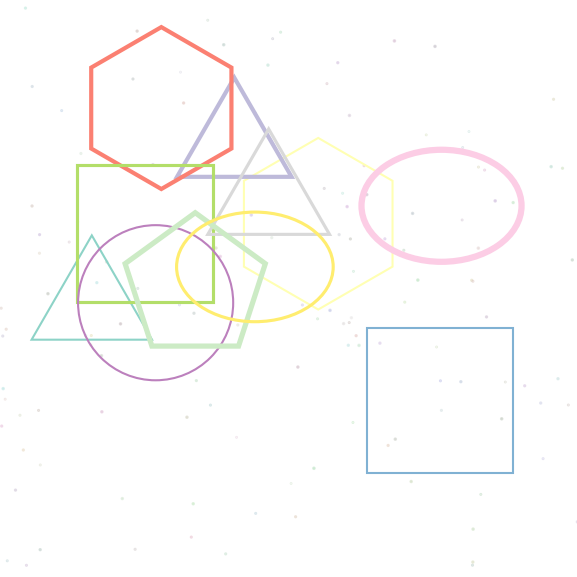[{"shape": "triangle", "thickness": 1, "radius": 0.6, "center": [0.159, 0.471]}, {"shape": "hexagon", "thickness": 1, "radius": 0.74, "center": [0.551, 0.612]}, {"shape": "triangle", "thickness": 2, "radius": 0.57, "center": [0.406, 0.75]}, {"shape": "hexagon", "thickness": 2, "radius": 0.7, "center": [0.279, 0.812]}, {"shape": "square", "thickness": 1, "radius": 0.63, "center": [0.762, 0.306]}, {"shape": "square", "thickness": 1.5, "radius": 0.59, "center": [0.251, 0.595]}, {"shape": "oval", "thickness": 3, "radius": 0.69, "center": [0.765, 0.643]}, {"shape": "triangle", "thickness": 1.5, "radius": 0.61, "center": [0.465, 0.654]}, {"shape": "circle", "thickness": 1, "radius": 0.67, "center": [0.269, 0.475]}, {"shape": "pentagon", "thickness": 2.5, "radius": 0.64, "center": [0.338, 0.503]}, {"shape": "oval", "thickness": 1.5, "radius": 0.68, "center": [0.441, 0.537]}]